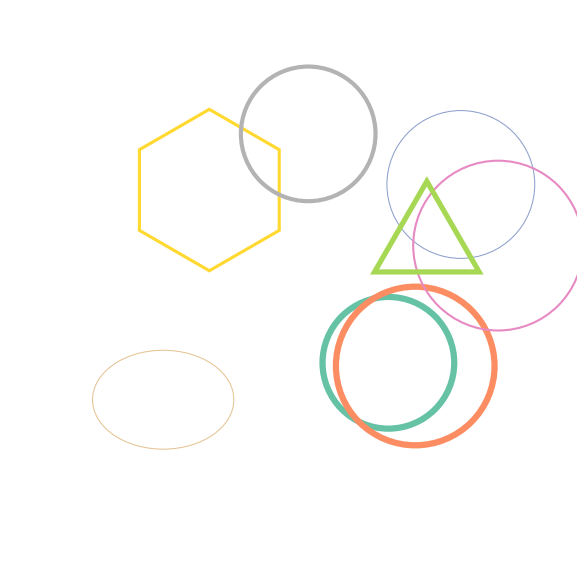[{"shape": "circle", "thickness": 3, "radius": 0.57, "center": [0.673, 0.371]}, {"shape": "circle", "thickness": 3, "radius": 0.69, "center": [0.719, 0.365]}, {"shape": "circle", "thickness": 0.5, "radius": 0.64, "center": [0.798, 0.68]}, {"shape": "circle", "thickness": 1, "radius": 0.74, "center": [0.863, 0.574]}, {"shape": "triangle", "thickness": 2.5, "radius": 0.52, "center": [0.739, 0.581]}, {"shape": "hexagon", "thickness": 1.5, "radius": 0.7, "center": [0.362, 0.67]}, {"shape": "oval", "thickness": 0.5, "radius": 0.61, "center": [0.283, 0.307]}, {"shape": "circle", "thickness": 2, "radius": 0.58, "center": [0.534, 0.767]}]